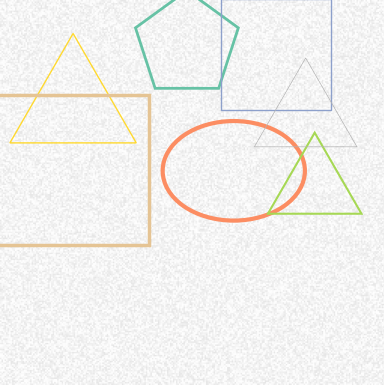[{"shape": "pentagon", "thickness": 2, "radius": 0.7, "center": [0.485, 0.884]}, {"shape": "oval", "thickness": 3, "radius": 0.92, "center": [0.607, 0.556]}, {"shape": "square", "thickness": 1, "radius": 0.72, "center": [0.717, 0.858]}, {"shape": "triangle", "thickness": 1.5, "radius": 0.7, "center": [0.817, 0.515]}, {"shape": "triangle", "thickness": 1, "radius": 0.95, "center": [0.19, 0.724]}, {"shape": "square", "thickness": 2.5, "radius": 0.98, "center": [0.19, 0.558]}, {"shape": "triangle", "thickness": 0.5, "radius": 0.77, "center": [0.794, 0.696]}]